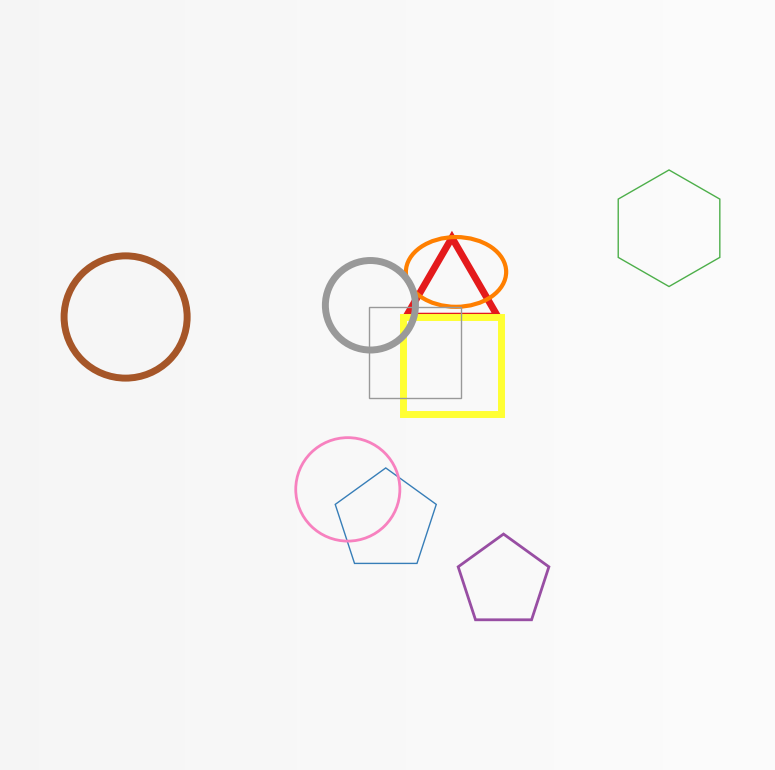[{"shape": "triangle", "thickness": 2.5, "radius": 0.34, "center": [0.583, 0.623]}, {"shape": "pentagon", "thickness": 0.5, "radius": 0.34, "center": [0.498, 0.324]}, {"shape": "hexagon", "thickness": 0.5, "radius": 0.38, "center": [0.863, 0.704]}, {"shape": "pentagon", "thickness": 1, "radius": 0.31, "center": [0.65, 0.245]}, {"shape": "oval", "thickness": 1.5, "radius": 0.32, "center": [0.588, 0.647]}, {"shape": "square", "thickness": 2.5, "radius": 0.31, "center": [0.584, 0.525]}, {"shape": "circle", "thickness": 2.5, "radius": 0.4, "center": [0.162, 0.588]}, {"shape": "circle", "thickness": 1, "radius": 0.34, "center": [0.449, 0.364]}, {"shape": "square", "thickness": 0.5, "radius": 0.3, "center": [0.535, 0.543]}, {"shape": "circle", "thickness": 2.5, "radius": 0.29, "center": [0.478, 0.604]}]